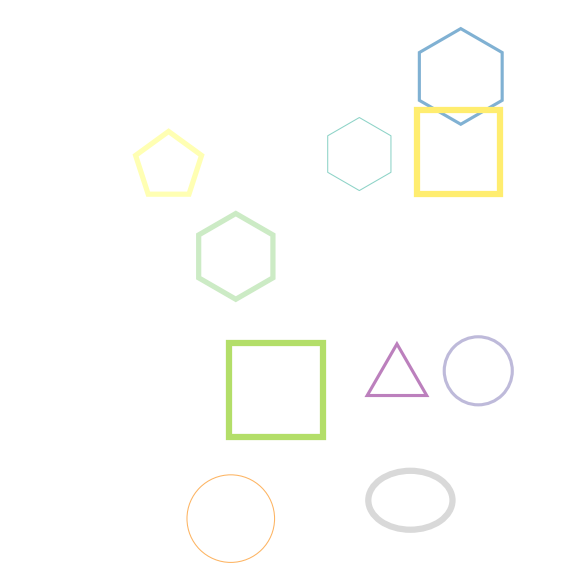[{"shape": "hexagon", "thickness": 0.5, "radius": 0.32, "center": [0.622, 0.732]}, {"shape": "pentagon", "thickness": 2.5, "radius": 0.3, "center": [0.292, 0.711]}, {"shape": "circle", "thickness": 1.5, "radius": 0.29, "center": [0.828, 0.357]}, {"shape": "hexagon", "thickness": 1.5, "radius": 0.41, "center": [0.798, 0.867]}, {"shape": "circle", "thickness": 0.5, "radius": 0.38, "center": [0.4, 0.101]}, {"shape": "square", "thickness": 3, "radius": 0.41, "center": [0.478, 0.324]}, {"shape": "oval", "thickness": 3, "radius": 0.36, "center": [0.711, 0.133]}, {"shape": "triangle", "thickness": 1.5, "radius": 0.3, "center": [0.687, 0.344]}, {"shape": "hexagon", "thickness": 2.5, "radius": 0.37, "center": [0.408, 0.555]}, {"shape": "square", "thickness": 3, "radius": 0.36, "center": [0.794, 0.736]}]